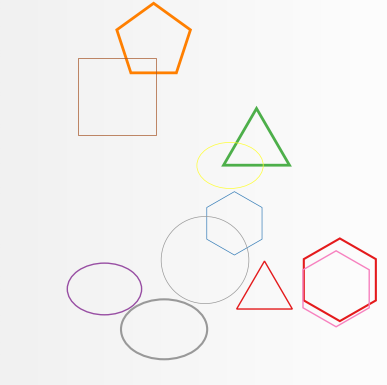[{"shape": "triangle", "thickness": 1, "radius": 0.41, "center": [0.683, 0.239]}, {"shape": "hexagon", "thickness": 1.5, "radius": 0.54, "center": [0.877, 0.273]}, {"shape": "hexagon", "thickness": 0.5, "radius": 0.41, "center": [0.605, 0.42]}, {"shape": "triangle", "thickness": 2, "radius": 0.49, "center": [0.662, 0.62]}, {"shape": "oval", "thickness": 1, "radius": 0.48, "center": [0.27, 0.249]}, {"shape": "pentagon", "thickness": 2, "radius": 0.5, "center": [0.396, 0.892]}, {"shape": "oval", "thickness": 0.5, "radius": 0.43, "center": [0.594, 0.57]}, {"shape": "square", "thickness": 0.5, "radius": 0.51, "center": [0.302, 0.749]}, {"shape": "hexagon", "thickness": 1, "radius": 0.49, "center": [0.867, 0.25]}, {"shape": "oval", "thickness": 1.5, "radius": 0.56, "center": [0.423, 0.145]}, {"shape": "circle", "thickness": 0.5, "radius": 0.57, "center": [0.529, 0.325]}]